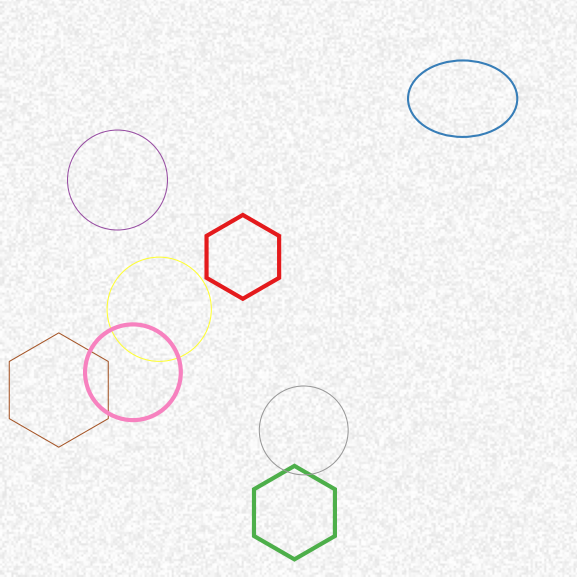[{"shape": "hexagon", "thickness": 2, "radius": 0.36, "center": [0.42, 0.554]}, {"shape": "oval", "thickness": 1, "radius": 0.47, "center": [0.801, 0.828]}, {"shape": "hexagon", "thickness": 2, "radius": 0.4, "center": [0.51, 0.111]}, {"shape": "circle", "thickness": 0.5, "radius": 0.43, "center": [0.203, 0.687]}, {"shape": "circle", "thickness": 0.5, "radius": 0.45, "center": [0.276, 0.464]}, {"shape": "hexagon", "thickness": 0.5, "radius": 0.49, "center": [0.102, 0.324]}, {"shape": "circle", "thickness": 2, "radius": 0.41, "center": [0.23, 0.355]}, {"shape": "circle", "thickness": 0.5, "radius": 0.38, "center": [0.526, 0.254]}]